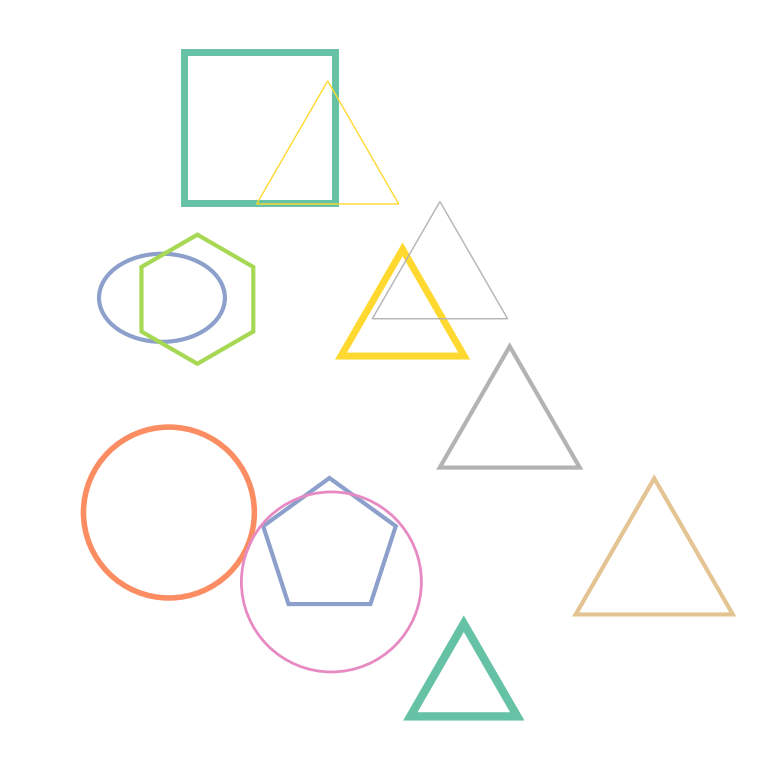[{"shape": "triangle", "thickness": 3, "radius": 0.4, "center": [0.602, 0.11]}, {"shape": "square", "thickness": 2.5, "radius": 0.49, "center": [0.337, 0.834]}, {"shape": "circle", "thickness": 2, "radius": 0.55, "center": [0.219, 0.334]}, {"shape": "pentagon", "thickness": 1.5, "radius": 0.45, "center": [0.428, 0.289]}, {"shape": "oval", "thickness": 1.5, "radius": 0.41, "center": [0.21, 0.613]}, {"shape": "circle", "thickness": 1, "radius": 0.58, "center": [0.43, 0.244]}, {"shape": "hexagon", "thickness": 1.5, "radius": 0.42, "center": [0.256, 0.611]}, {"shape": "triangle", "thickness": 0.5, "radius": 0.53, "center": [0.426, 0.788]}, {"shape": "triangle", "thickness": 2.5, "radius": 0.46, "center": [0.523, 0.584]}, {"shape": "triangle", "thickness": 1.5, "radius": 0.59, "center": [0.85, 0.261]}, {"shape": "triangle", "thickness": 1.5, "radius": 0.52, "center": [0.662, 0.445]}, {"shape": "triangle", "thickness": 0.5, "radius": 0.51, "center": [0.571, 0.637]}]